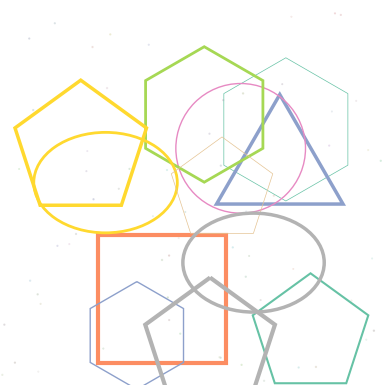[{"shape": "hexagon", "thickness": 0.5, "radius": 0.93, "center": [0.742, 0.664]}, {"shape": "pentagon", "thickness": 1.5, "radius": 0.79, "center": [0.807, 0.132]}, {"shape": "square", "thickness": 3, "radius": 0.83, "center": [0.421, 0.224]}, {"shape": "hexagon", "thickness": 1, "radius": 0.7, "center": [0.355, 0.129]}, {"shape": "triangle", "thickness": 2.5, "radius": 0.95, "center": [0.727, 0.565]}, {"shape": "circle", "thickness": 1, "radius": 0.84, "center": [0.625, 0.615]}, {"shape": "hexagon", "thickness": 2, "radius": 0.88, "center": [0.531, 0.703]}, {"shape": "oval", "thickness": 2, "radius": 0.93, "center": [0.274, 0.526]}, {"shape": "pentagon", "thickness": 2.5, "radius": 0.9, "center": [0.21, 0.612]}, {"shape": "pentagon", "thickness": 0.5, "radius": 0.69, "center": [0.577, 0.506]}, {"shape": "oval", "thickness": 2.5, "radius": 0.92, "center": [0.659, 0.318]}, {"shape": "pentagon", "thickness": 3, "radius": 0.89, "center": [0.546, 0.102]}]